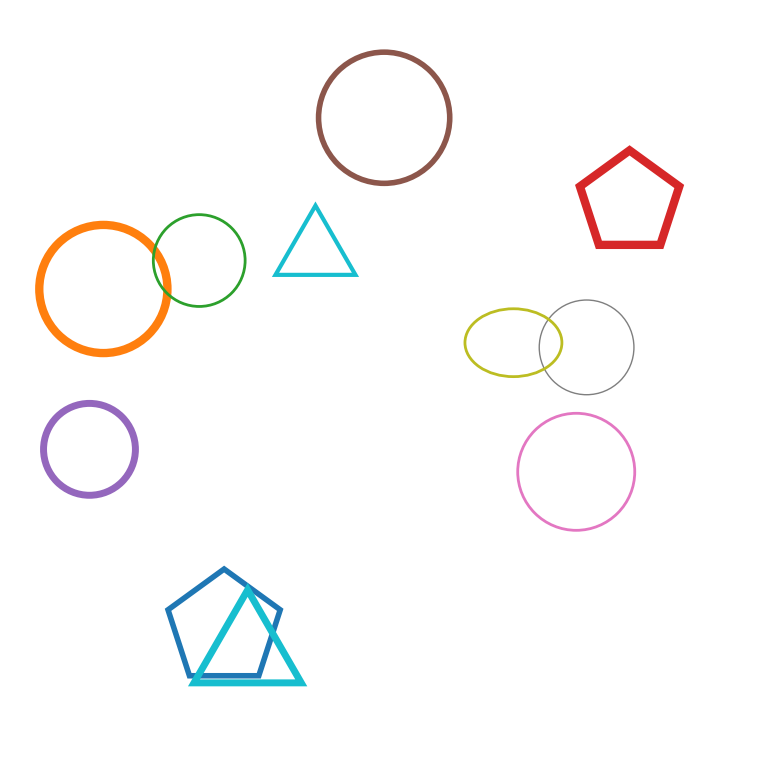[{"shape": "pentagon", "thickness": 2, "radius": 0.38, "center": [0.291, 0.184]}, {"shape": "circle", "thickness": 3, "radius": 0.42, "center": [0.134, 0.625]}, {"shape": "circle", "thickness": 1, "radius": 0.3, "center": [0.259, 0.662]}, {"shape": "pentagon", "thickness": 3, "radius": 0.34, "center": [0.818, 0.737]}, {"shape": "circle", "thickness": 2.5, "radius": 0.3, "center": [0.116, 0.416]}, {"shape": "circle", "thickness": 2, "radius": 0.43, "center": [0.499, 0.847]}, {"shape": "circle", "thickness": 1, "radius": 0.38, "center": [0.748, 0.387]}, {"shape": "circle", "thickness": 0.5, "radius": 0.31, "center": [0.762, 0.549]}, {"shape": "oval", "thickness": 1, "radius": 0.31, "center": [0.667, 0.555]}, {"shape": "triangle", "thickness": 2.5, "radius": 0.4, "center": [0.322, 0.153]}, {"shape": "triangle", "thickness": 1.5, "radius": 0.3, "center": [0.41, 0.673]}]